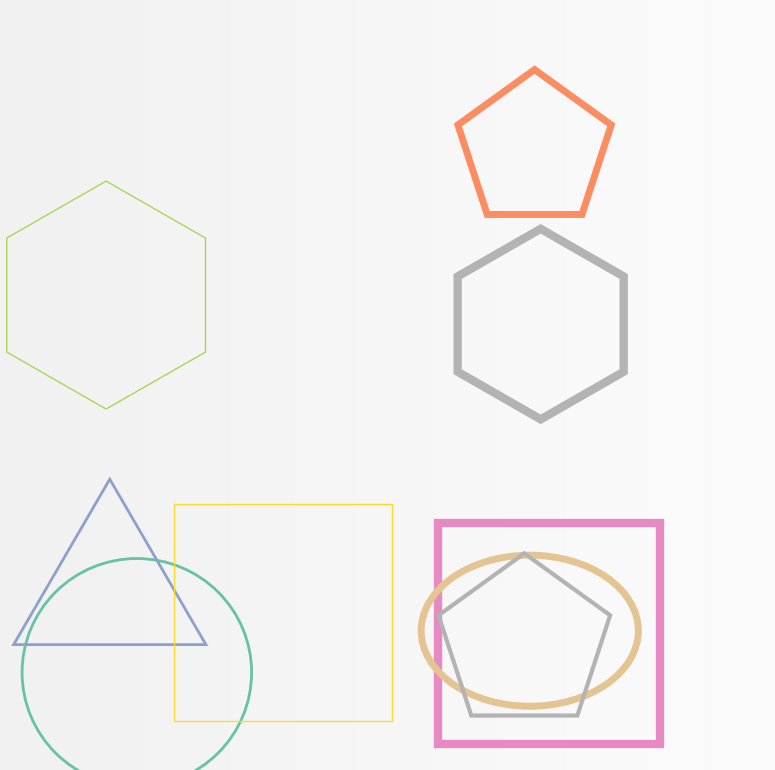[{"shape": "circle", "thickness": 1, "radius": 0.74, "center": [0.177, 0.127]}, {"shape": "pentagon", "thickness": 2.5, "radius": 0.52, "center": [0.69, 0.806]}, {"shape": "triangle", "thickness": 1, "radius": 0.72, "center": [0.142, 0.234]}, {"shape": "square", "thickness": 3, "radius": 0.72, "center": [0.708, 0.177]}, {"shape": "hexagon", "thickness": 0.5, "radius": 0.74, "center": [0.137, 0.617]}, {"shape": "square", "thickness": 0.5, "radius": 0.7, "center": [0.365, 0.205]}, {"shape": "oval", "thickness": 2.5, "radius": 0.7, "center": [0.684, 0.181]}, {"shape": "pentagon", "thickness": 1.5, "radius": 0.58, "center": [0.677, 0.165]}, {"shape": "hexagon", "thickness": 3, "radius": 0.62, "center": [0.698, 0.579]}]